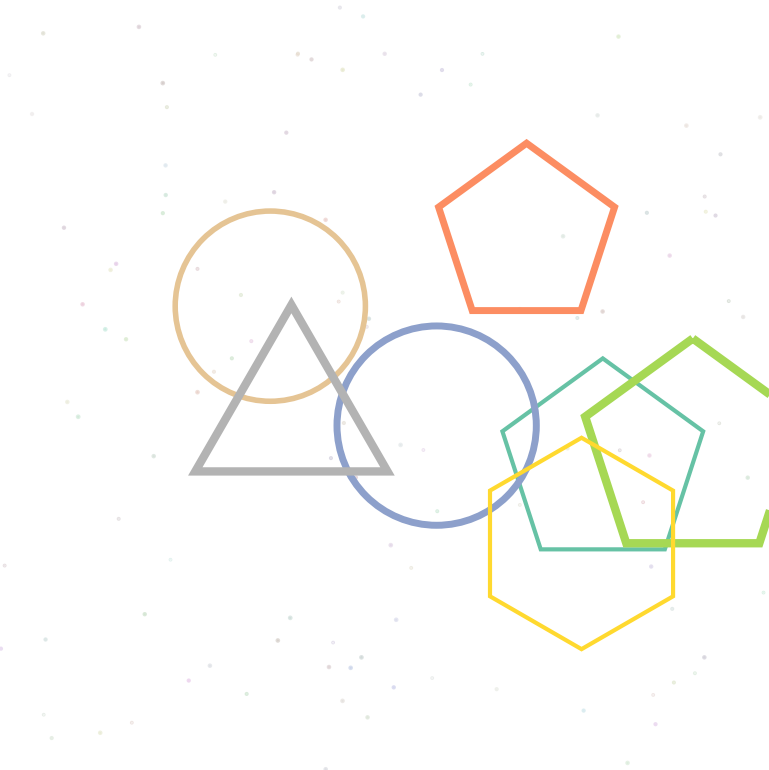[{"shape": "pentagon", "thickness": 1.5, "radius": 0.69, "center": [0.783, 0.397]}, {"shape": "pentagon", "thickness": 2.5, "radius": 0.6, "center": [0.684, 0.694]}, {"shape": "circle", "thickness": 2.5, "radius": 0.65, "center": [0.567, 0.447]}, {"shape": "pentagon", "thickness": 3, "radius": 0.73, "center": [0.9, 0.413]}, {"shape": "hexagon", "thickness": 1.5, "radius": 0.69, "center": [0.755, 0.294]}, {"shape": "circle", "thickness": 2, "radius": 0.62, "center": [0.351, 0.602]}, {"shape": "triangle", "thickness": 3, "radius": 0.72, "center": [0.378, 0.46]}]